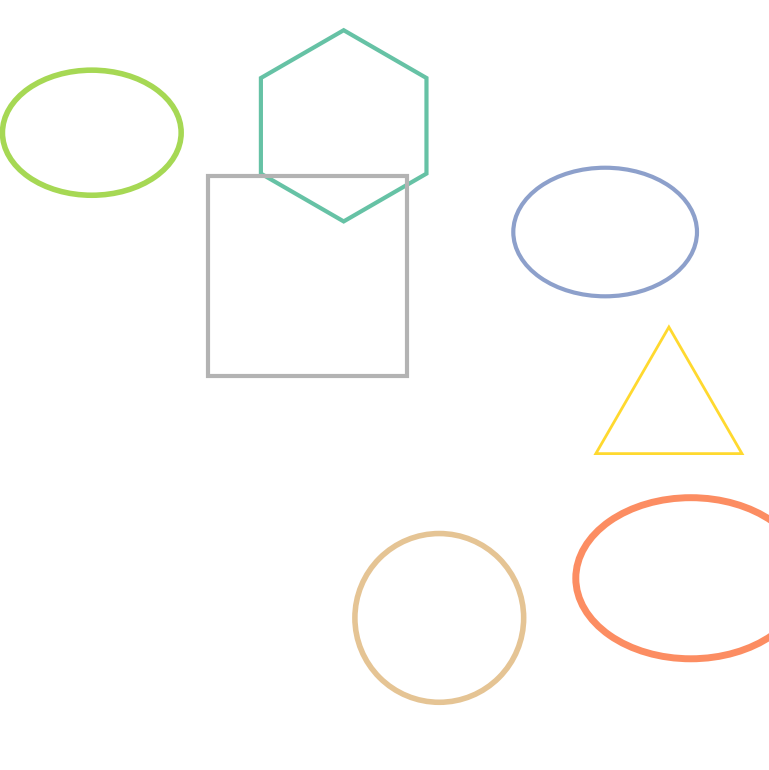[{"shape": "hexagon", "thickness": 1.5, "radius": 0.62, "center": [0.446, 0.837]}, {"shape": "oval", "thickness": 2.5, "radius": 0.75, "center": [0.897, 0.249]}, {"shape": "oval", "thickness": 1.5, "radius": 0.6, "center": [0.786, 0.699]}, {"shape": "oval", "thickness": 2, "radius": 0.58, "center": [0.119, 0.828]}, {"shape": "triangle", "thickness": 1, "radius": 0.55, "center": [0.869, 0.466]}, {"shape": "circle", "thickness": 2, "radius": 0.55, "center": [0.57, 0.198]}, {"shape": "square", "thickness": 1.5, "radius": 0.65, "center": [0.399, 0.641]}]